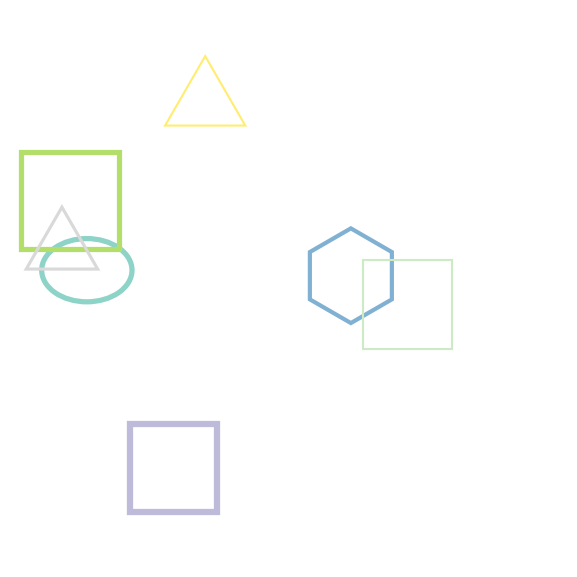[{"shape": "oval", "thickness": 2.5, "radius": 0.39, "center": [0.15, 0.531]}, {"shape": "square", "thickness": 3, "radius": 0.38, "center": [0.301, 0.189]}, {"shape": "hexagon", "thickness": 2, "radius": 0.41, "center": [0.608, 0.522]}, {"shape": "square", "thickness": 2.5, "radius": 0.42, "center": [0.121, 0.652]}, {"shape": "triangle", "thickness": 1.5, "radius": 0.36, "center": [0.107, 0.569]}, {"shape": "square", "thickness": 1, "radius": 0.39, "center": [0.705, 0.472]}, {"shape": "triangle", "thickness": 1, "radius": 0.4, "center": [0.355, 0.822]}]